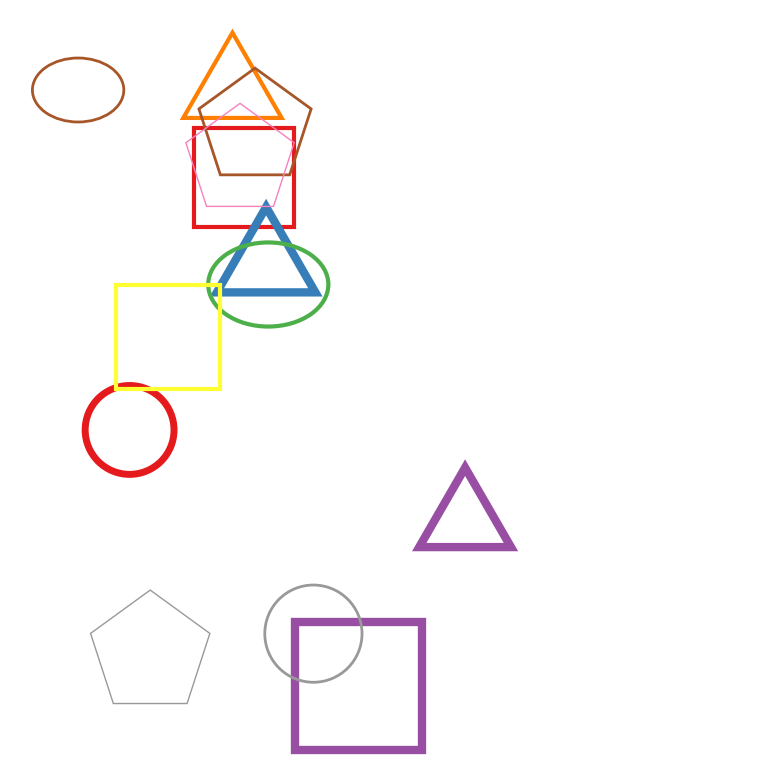[{"shape": "square", "thickness": 1.5, "radius": 0.32, "center": [0.317, 0.769]}, {"shape": "circle", "thickness": 2.5, "radius": 0.29, "center": [0.168, 0.442]}, {"shape": "triangle", "thickness": 3, "radius": 0.37, "center": [0.346, 0.657]}, {"shape": "oval", "thickness": 1.5, "radius": 0.39, "center": [0.348, 0.631]}, {"shape": "square", "thickness": 3, "radius": 0.41, "center": [0.466, 0.109]}, {"shape": "triangle", "thickness": 3, "radius": 0.34, "center": [0.604, 0.324]}, {"shape": "triangle", "thickness": 1.5, "radius": 0.37, "center": [0.302, 0.884]}, {"shape": "square", "thickness": 1.5, "radius": 0.34, "center": [0.218, 0.563]}, {"shape": "pentagon", "thickness": 1, "radius": 0.38, "center": [0.331, 0.835]}, {"shape": "oval", "thickness": 1, "radius": 0.3, "center": [0.101, 0.883]}, {"shape": "pentagon", "thickness": 0.5, "radius": 0.37, "center": [0.312, 0.792]}, {"shape": "pentagon", "thickness": 0.5, "radius": 0.41, "center": [0.195, 0.152]}, {"shape": "circle", "thickness": 1, "radius": 0.32, "center": [0.407, 0.177]}]